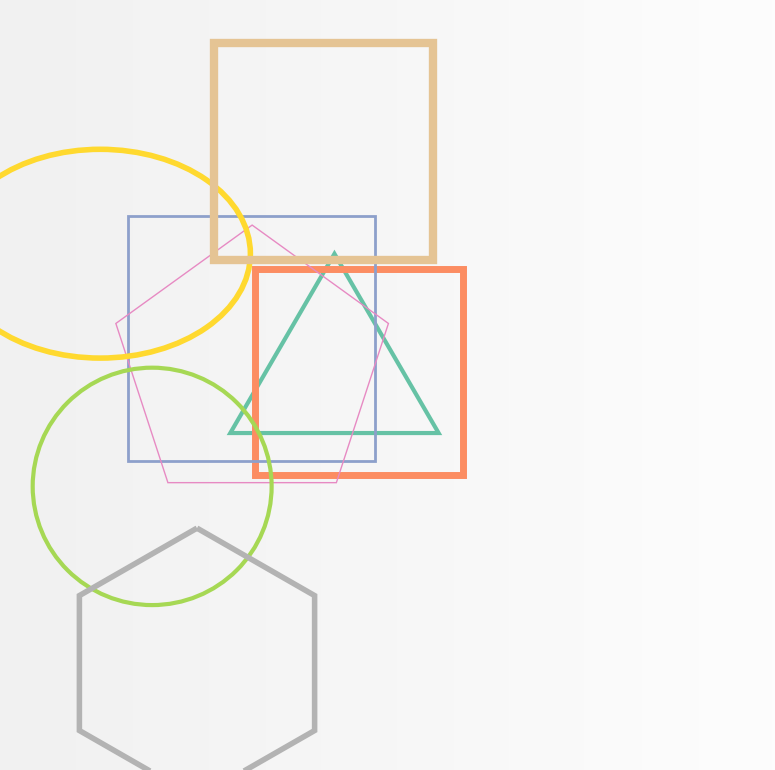[{"shape": "triangle", "thickness": 1.5, "radius": 0.78, "center": [0.432, 0.515]}, {"shape": "square", "thickness": 2.5, "radius": 0.67, "center": [0.463, 0.517]}, {"shape": "square", "thickness": 1, "radius": 0.79, "center": [0.324, 0.56]}, {"shape": "pentagon", "thickness": 0.5, "radius": 0.92, "center": [0.325, 0.523]}, {"shape": "circle", "thickness": 1.5, "radius": 0.77, "center": [0.196, 0.368]}, {"shape": "oval", "thickness": 2, "radius": 0.97, "center": [0.129, 0.671]}, {"shape": "square", "thickness": 3, "radius": 0.71, "center": [0.418, 0.803]}, {"shape": "hexagon", "thickness": 2, "radius": 0.88, "center": [0.254, 0.139]}]